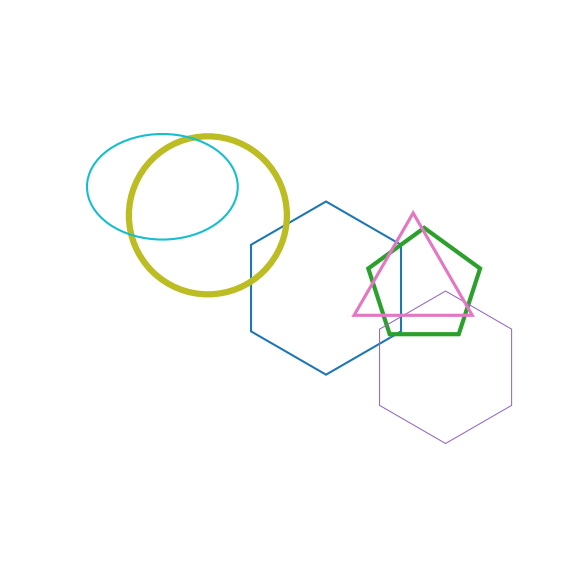[{"shape": "hexagon", "thickness": 1, "radius": 0.75, "center": [0.565, 0.5]}, {"shape": "pentagon", "thickness": 2, "radius": 0.51, "center": [0.735, 0.503]}, {"shape": "hexagon", "thickness": 0.5, "radius": 0.66, "center": [0.772, 0.363]}, {"shape": "triangle", "thickness": 1.5, "radius": 0.59, "center": [0.715, 0.512]}, {"shape": "circle", "thickness": 3, "radius": 0.68, "center": [0.36, 0.626]}, {"shape": "oval", "thickness": 1, "radius": 0.65, "center": [0.281, 0.676]}]